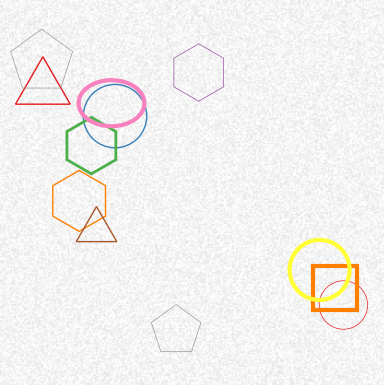[{"shape": "triangle", "thickness": 1, "radius": 0.41, "center": [0.111, 0.77]}, {"shape": "circle", "thickness": 0.5, "radius": 0.31, "center": [0.892, 0.208]}, {"shape": "circle", "thickness": 1, "radius": 0.41, "center": [0.299, 0.698]}, {"shape": "hexagon", "thickness": 2, "radius": 0.37, "center": [0.237, 0.622]}, {"shape": "hexagon", "thickness": 0.5, "radius": 0.37, "center": [0.516, 0.812]}, {"shape": "square", "thickness": 3, "radius": 0.29, "center": [0.87, 0.253]}, {"shape": "hexagon", "thickness": 1, "radius": 0.4, "center": [0.206, 0.478]}, {"shape": "circle", "thickness": 3, "radius": 0.39, "center": [0.83, 0.299]}, {"shape": "triangle", "thickness": 1, "radius": 0.3, "center": [0.251, 0.403]}, {"shape": "oval", "thickness": 3, "radius": 0.43, "center": [0.29, 0.732]}, {"shape": "pentagon", "thickness": 0.5, "radius": 0.42, "center": [0.108, 0.84]}, {"shape": "pentagon", "thickness": 0.5, "radius": 0.34, "center": [0.458, 0.141]}]